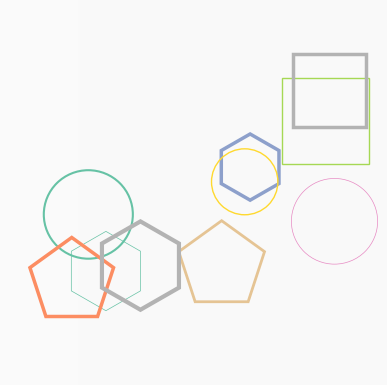[{"shape": "circle", "thickness": 1.5, "radius": 0.57, "center": [0.228, 0.443]}, {"shape": "hexagon", "thickness": 0.5, "radius": 0.52, "center": [0.273, 0.296]}, {"shape": "pentagon", "thickness": 2.5, "radius": 0.57, "center": [0.185, 0.27]}, {"shape": "hexagon", "thickness": 2.5, "radius": 0.43, "center": [0.646, 0.566]}, {"shape": "circle", "thickness": 0.5, "radius": 0.56, "center": [0.863, 0.425]}, {"shape": "square", "thickness": 1, "radius": 0.56, "center": [0.84, 0.686]}, {"shape": "circle", "thickness": 1, "radius": 0.43, "center": [0.631, 0.528]}, {"shape": "pentagon", "thickness": 2, "radius": 0.58, "center": [0.572, 0.31]}, {"shape": "hexagon", "thickness": 3, "radius": 0.57, "center": [0.362, 0.31]}, {"shape": "square", "thickness": 2.5, "radius": 0.47, "center": [0.851, 0.766]}]